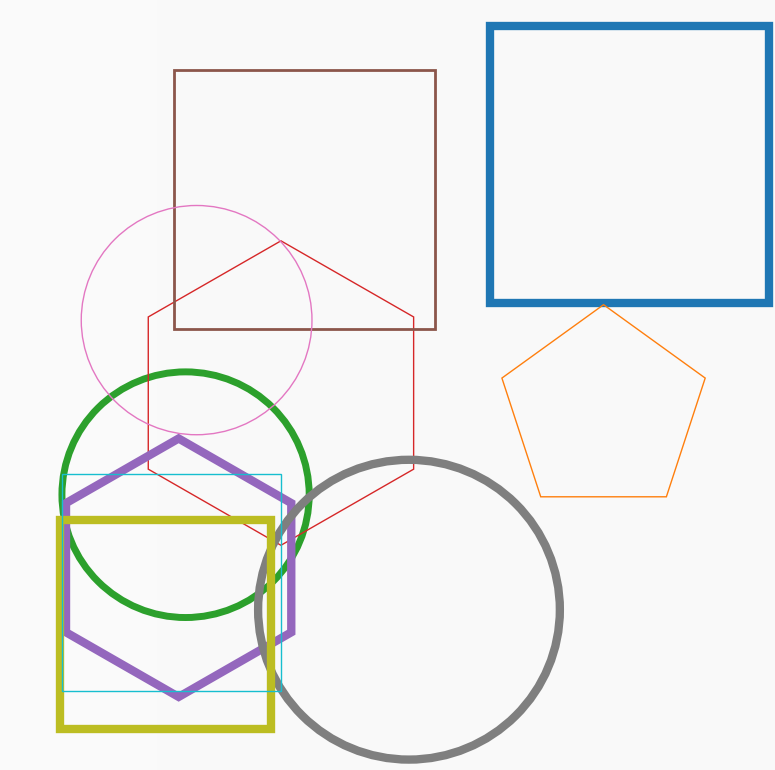[{"shape": "square", "thickness": 3, "radius": 0.9, "center": [0.812, 0.786]}, {"shape": "pentagon", "thickness": 0.5, "radius": 0.69, "center": [0.779, 0.466]}, {"shape": "circle", "thickness": 2.5, "radius": 0.8, "center": [0.239, 0.358]}, {"shape": "hexagon", "thickness": 0.5, "radius": 0.99, "center": [0.363, 0.49]}, {"shape": "hexagon", "thickness": 3, "radius": 0.84, "center": [0.231, 0.263]}, {"shape": "square", "thickness": 1, "radius": 0.84, "center": [0.393, 0.741]}, {"shape": "circle", "thickness": 0.5, "radius": 0.74, "center": [0.254, 0.584]}, {"shape": "circle", "thickness": 3, "radius": 0.97, "center": [0.528, 0.208]}, {"shape": "square", "thickness": 3, "radius": 0.68, "center": [0.214, 0.189]}, {"shape": "square", "thickness": 0.5, "radius": 0.71, "center": [0.222, 0.244]}]